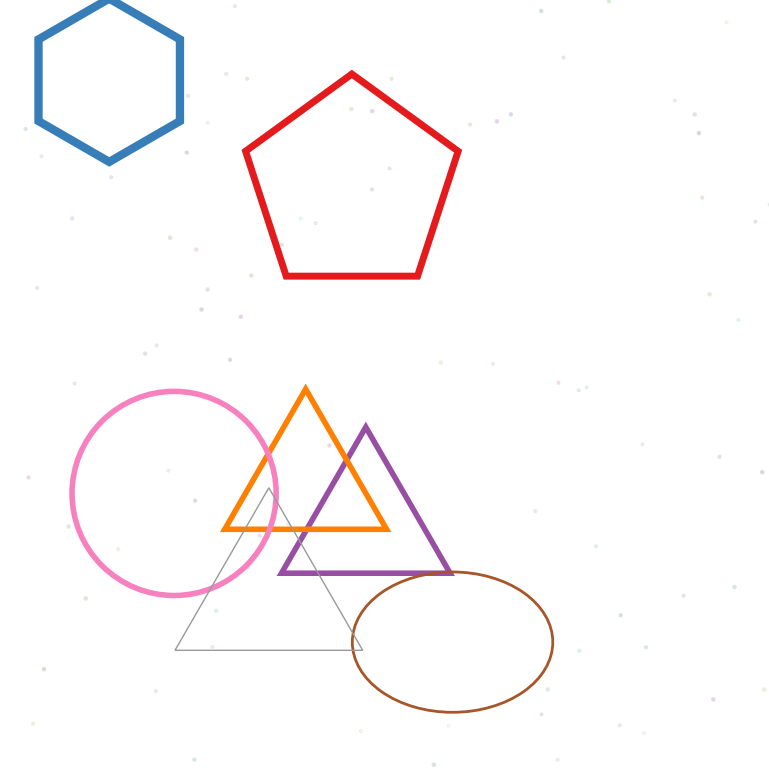[{"shape": "pentagon", "thickness": 2.5, "radius": 0.73, "center": [0.457, 0.759]}, {"shape": "hexagon", "thickness": 3, "radius": 0.53, "center": [0.142, 0.896]}, {"shape": "triangle", "thickness": 2, "radius": 0.63, "center": [0.475, 0.319]}, {"shape": "triangle", "thickness": 2, "radius": 0.61, "center": [0.397, 0.373]}, {"shape": "oval", "thickness": 1, "radius": 0.65, "center": [0.588, 0.166]}, {"shape": "circle", "thickness": 2, "radius": 0.66, "center": [0.226, 0.359]}, {"shape": "triangle", "thickness": 0.5, "radius": 0.7, "center": [0.349, 0.226]}]